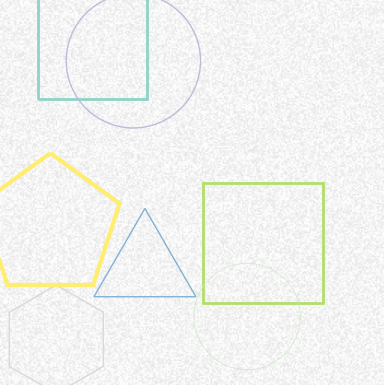[{"shape": "square", "thickness": 2, "radius": 0.7, "center": [0.24, 0.882]}, {"shape": "circle", "thickness": 1, "radius": 0.87, "center": [0.346, 0.842]}, {"shape": "triangle", "thickness": 1, "radius": 0.76, "center": [0.376, 0.306]}, {"shape": "square", "thickness": 2, "radius": 0.78, "center": [0.683, 0.368]}, {"shape": "hexagon", "thickness": 1, "radius": 0.7, "center": [0.146, 0.119]}, {"shape": "circle", "thickness": 0.5, "radius": 0.69, "center": [0.642, 0.178]}, {"shape": "pentagon", "thickness": 3, "radius": 0.95, "center": [0.131, 0.413]}]